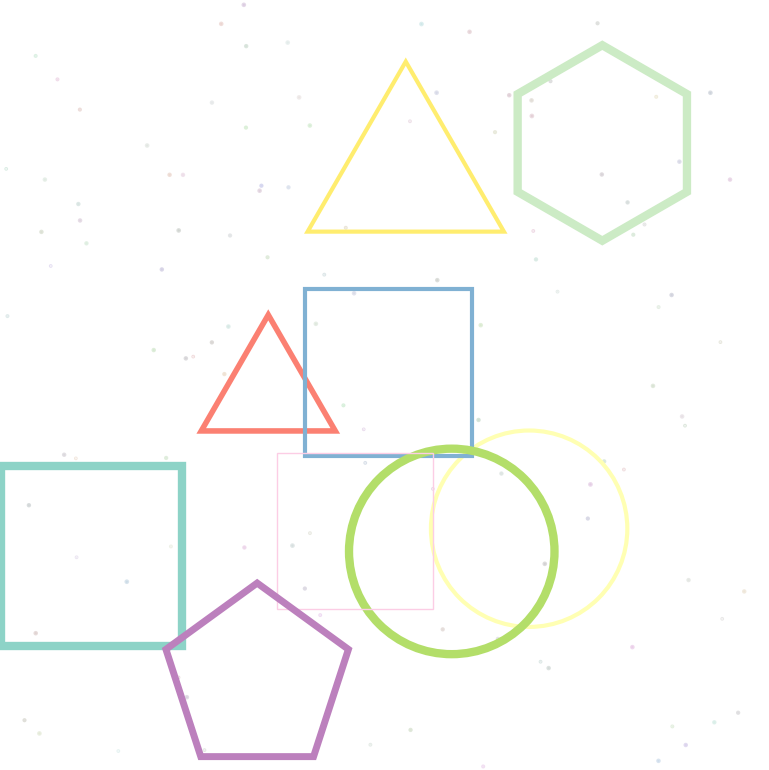[{"shape": "square", "thickness": 3, "radius": 0.59, "center": [0.119, 0.278]}, {"shape": "circle", "thickness": 1.5, "radius": 0.64, "center": [0.687, 0.313]}, {"shape": "triangle", "thickness": 2, "radius": 0.5, "center": [0.348, 0.491]}, {"shape": "square", "thickness": 1.5, "radius": 0.54, "center": [0.505, 0.516]}, {"shape": "circle", "thickness": 3, "radius": 0.67, "center": [0.587, 0.284]}, {"shape": "square", "thickness": 0.5, "radius": 0.51, "center": [0.461, 0.311]}, {"shape": "pentagon", "thickness": 2.5, "radius": 0.62, "center": [0.334, 0.118]}, {"shape": "hexagon", "thickness": 3, "radius": 0.63, "center": [0.782, 0.814]}, {"shape": "triangle", "thickness": 1.5, "radius": 0.74, "center": [0.527, 0.773]}]